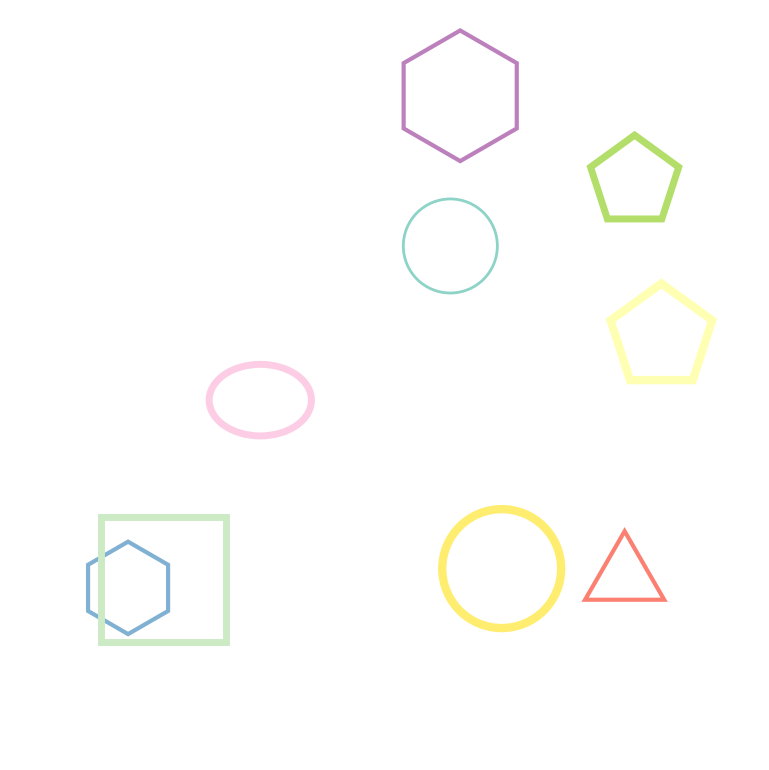[{"shape": "circle", "thickness": 1, "radius": 0.31, "center": [0.585, 0.681]}, {"shape": "pentagon", "thickness": 3, "radius": 0.35, "center": [0.859, 0.562]}, {"shape": "triangle", "thickness": 1.5, "radius": 0.3, "center": [0.811, 0.251]}, {"shape": "hexagon", "thickness": 1.5, "radius": 0.3, "center": [0.166, 0.237]}, {"shape": "pentagon", "thickness": 2.5, "radius": 0.3, "center": [0.824, 0.764]}, {"shape": "oval", "thickness": 2.5, "radius": 0.33, "center": [0.338, 0.48]}, {"shape": "hexagon", "thickness": 1.5, "radius": 0.42, "center": [0.598, 0.876]}, {"shape": "square", "thickness": 2.5, "radius": 0.41, "center": [0.212, 0.247]}, {"shape": "circle", "thickness": 3, "radius": 0.39, "center": [0.652, 0.262]}]